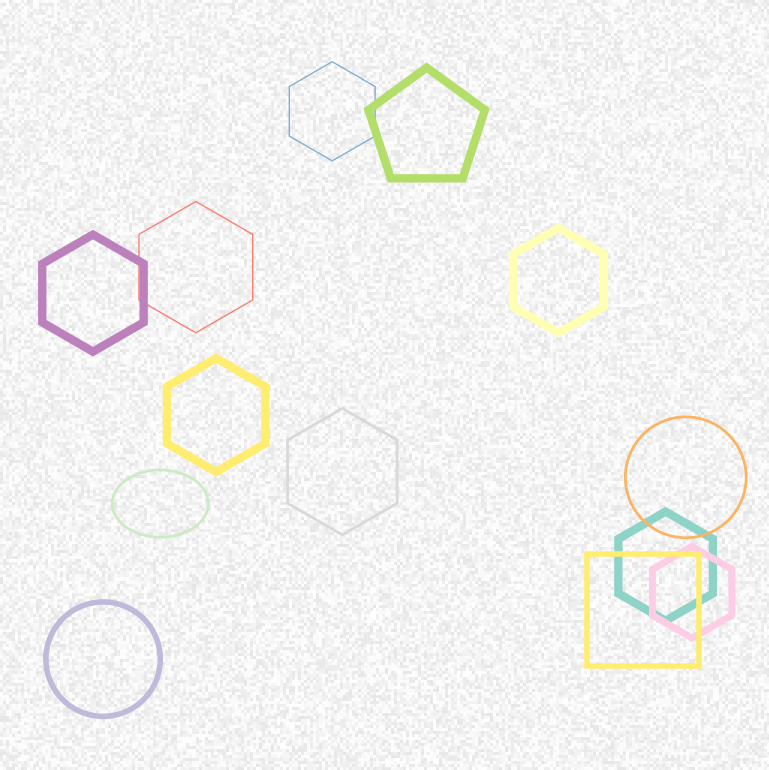[{"shape": "hexagon", "thickness": 3, "radius": 0.35, "center": [0.864, 0.265]}, {"shape": "hexagon", "thickness": 3, "radius": 0.34, "center": [0.725, 0.636]}, {"shape": "circle", "thickness": 2, "radius": 0.37, "center": [0.134, 0.144]}, {"shape": "hexagon", "thickness": 0.5, "radius": 0.43, "center": [0.254, 0.653]}, {"shape": "hexagon", "thickness": 0.5, "radius": 0.32, "center": [0.431, 0.855]}, {"shape": "circle", "thickness": 1, "radius": 0.39, "center": [0.891, 0.38]}, {"shape": "pentagon", "thickness": 3, "radius": 0.4, "center": [0.554, 0.833]}, {"shape": "hexagon", "thickness": 2.5, "radius": 0.3, "center": [0.899, 0.231]}, {"shape": "hexagon", "thickness": 1, "radius": 0.41, "center": [0.445, 0.387]}, {"shape": "hexagon", "thickness": 3, "radius": 0.38, "center": [0.121, 0.619]}, {"shape": "oval", "thickness": 1, "radius": 0.31, "center": [0.208, 0.346]}, {"shape": "hexagon", "thickness": 3, "radius": 0.37, "center": [0.281, 0.461]}, {"shape": "square", "thickness": 2, "radius": 0.36, "center": [0.835, 0.208]}]